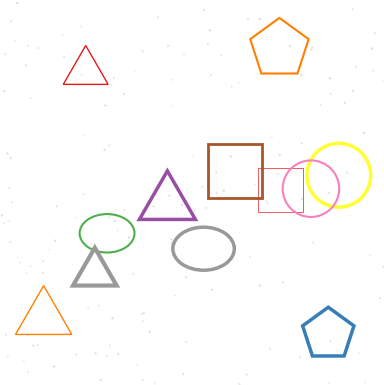[{"shape": "square", "thickness": 0.5, "radius": 0.29, "center": [0.728, 0.506]}, {"shape": "triangle", "thickness": 1, "radius": 0.34, "center": [0.223, 0.814]}, {"shape": "pentagon", "thickness": 2.5, "radius": 0.35, "center": [0.853, 0.132]}, {"shape": "oval", "thickness": 1.5, "radius": 0.36, "center": [0.278, 0.394]}, {"shape": "triangle", "thickness": 2.5, "radius": 0.42, "center": [0.435, 0.472]}, {"shape": "pentagon", "thickness": 1.5, "radius": 0.4, "center": [0.726, 0.874]}, {"shape": "triangle", "thickness": 1, "radius": 0.42, "center": [0.113, 0.174]}, {"shape": "circle", "thickness": 2.5, "radius": 0.41, "center": [0.88, 0.545]}, {"shape": "square", "thickness": 2, "radius": 0.35, "center": [0.61, 0.556]}, {"shape": "circle", "thickness": 1.5, "radius": 0.37, "center": [0.808, 0.51]}, {"shape": "triangle", "thickness": 3, "radius": 0.33, "center": [0.246, 0.291]}, {"shape": "oval", "thickness": 2.5, "radius": 0.4, "center": [0.529, 0.354]}]